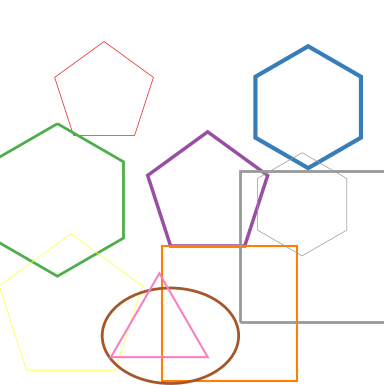[{"shape": "pentagon", "thickness": 0.5, "radius": 0.67, "center": [0.27, 0.757]}, {"shape": "hexagon", "thickness": 3, "radius": 0.79, "center": [0.8, 0.722]}, {"shape": "hexagon", "thickness": 2, "radius": 0.99, "center": [0.149, 0.481]}, {"shape": "pentagon", "thickness": 2.5, "radius": 0.82, "center": [0.539, 0.494]}, {"shape": "square", "thickness": 1.5, "radius": 0.88, "center": [0.596, 0.185]}, {"shape": "pentagon", "thickness": 0.5, "radius": 0.98, "center": [0.184, 0.197]}, {"shape": "oval", "thickness": 2, "radius": 0.89, "center": [0.443, 0.128]}, {"shape": "triangle", "thickness": 1.5, "radius": 0.73, "center": [0.414, 0.145]}, {"shape": "hexagon", "thickness": 0.5, "radius": 0.67, "center": [0.785, 0.469]}, {"shape": "square", "thickness": 2, "radius": 0.98, "center": [0.819, 0.36]}]